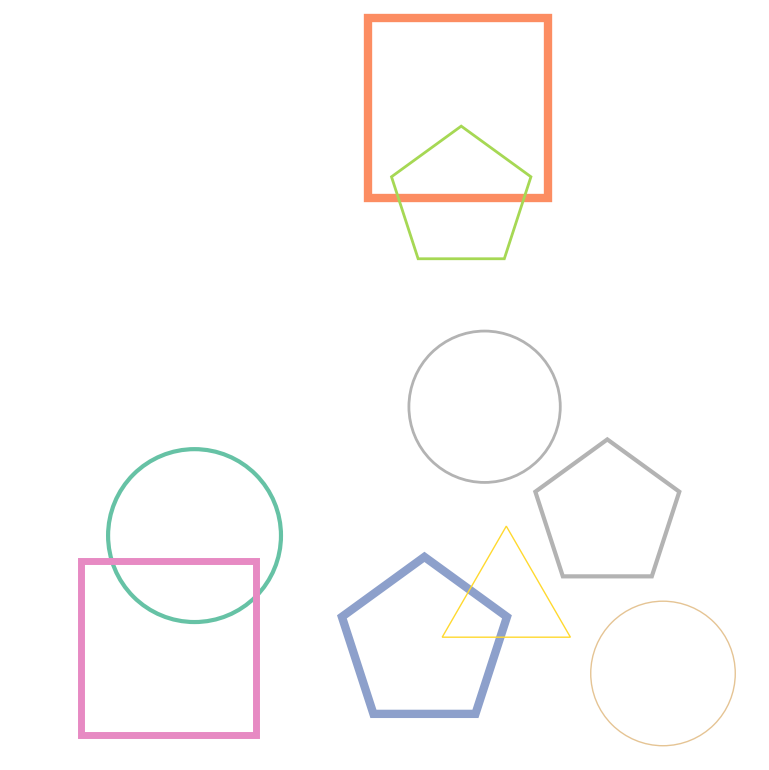[{"shape": "circle", "thickness": 1.5, "radius": 0.56, "center": [0.253, 0.304]}, {"shape": "square", "thickness": 3, "radius": 0.58, "center": [0.595, 0.859]}, {"shape": "pentagon", "thickness": 3, "radius": 0.56, "center": [0.551, 0.164]}, {"shape": "square", "thickness": 2.5, "radius": 0.57, "center": [0.219, 0.158]}, {"shape": "pentagon", "thickness": 1, "radius": 0.48, "center": [0.599, 0.741]}, {"shape": "triangle", "thickness": 0.5, "radius": 0.48, "center": [0.658, 0.221]}, {"shape": "circle", "thickness": 0.5, "radius": 0.47, "center": [0.861, 0.125]}, {"shape": "pentagon", "thickness": 1.5, "radius": 0.49, "center": [0.789, 0.331]}, {"shape": "circle", "thickness": 1, "radius": 0.49, "center": [0.629, 0.472]}]